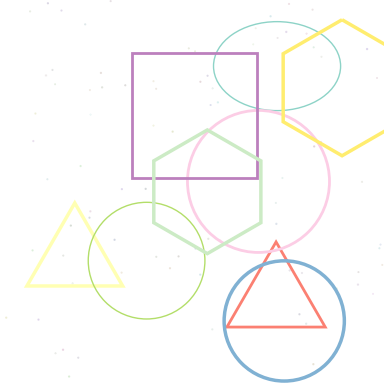[{"shape": "oval", "thickness": 1, "radius": 0.83, "center": [0.72, 0.828]}, {"shape": "triangle", "thickness": 2.5, "radius": 0.72, "center": [0.194, 0.329]}, {"shape": "triangle", "thickness": 2, "radius": 0.74, "center": [0.717, 0.224]}, {"shape": "circle", "thickness": 2.5, "radius": 0.78, "center": [0.738, 0.166]}, {"shape": "circle", "thickness": 1, "radius": 0.76, "center": [0.381, 0.323]}, {"shape": "circle", "thickness": 2, "radius": 0.92, "center": [0.671, 0.529]}, {"shape": "square", "thickness": 2, "radius": 0.81, "center": [0.505, 0.7]}, {"shape": "hexagon", "thickness": 2.5, "radius": 0.8, "center": [0.539, 0.502]}, {"shape": "hexagon", "thickness": 2.5, "radius": 0.88, "center": [0.888, 0.772]}]